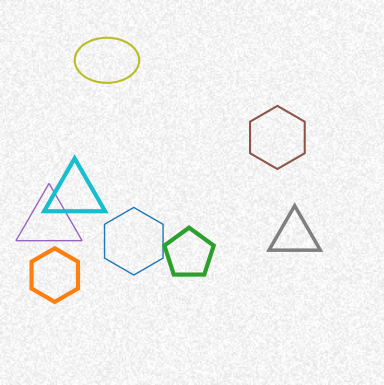[{"shape": "hexagon", "thickness": 1, "radius": 0.44, "center": [0.348, 0.373]}, {"shape": "hexagon", "thickness": 3, "radius": 0.35, "center": [0.142, 0.285]}, {"shape": "pentagon", "thickness": 3, "radius": 0.34, "center": [0.491, 0.341]}, {"shape": "triangle", "thickness": 1, "radius": 0.5, "center": [0.127, 0.424]}, {"shape": "hexagon", "thickness": 1.5, "radius": 0.41, "center": [0.721, 0.643]}, {"shape": "triangle", "thickness": 2.5, "radius": 0.38, "center": [0.765, 0.389]}, {"shape": "oval", "thickness": 1.5, "radius": 0.42, "center": [0.278, 0.843]}, {"shape": "triangle", "thickness": 3, "radius": 0.46, "center": [0.194, 0.497]}]